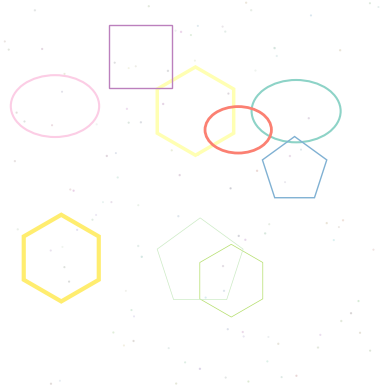[{"shape": "oval", "thickness": 1.5, "radius": 0.58, "center": [0.769, 0.711]}, {"shape": "hexagon", "thickness": 2.5, "radius": 0.57, "center": [0.508, 0.711]}, {"shape": "oval", "thickness": 2, "radius": 0.43, "center": [0.619, 0.663]}, {"shape": "pentagon", "thickness": 1, "radius": 0.44, "center": [0.765, 0.558]}, {"shape": "hexagon", "thickness": 0.5, "radius": 0.47, "center": [0.601, 0.271]}, {"shape": "oval", "thickness": 1.5, "radius": 0.57, "center": [0.143, 0.724]}, {"shape": "square", "thickness": 1, "radius": 0.41, "center": [0.364, 0.854]}, {"shape": "pentagon", "thickness": 0.5, "radius": 0.59, "center": [0.52, 0.317]}, {"shape": "hexagon", "thickness": 3, "radius": 0.56, "center": [0.159, 0.33]}]